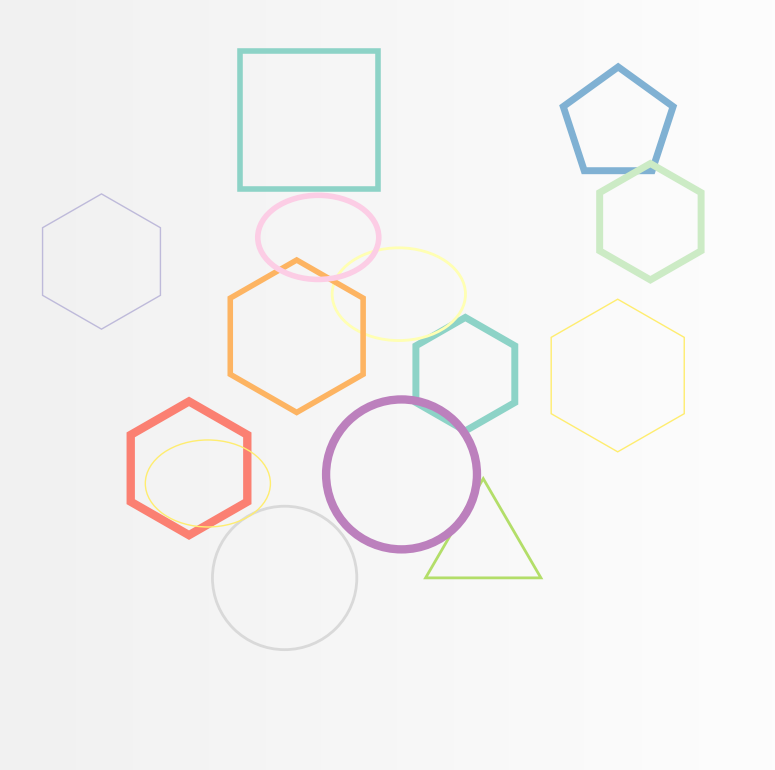[{"shape": "hexagon", "thickness": 2.5, "radius": 0.37, "center": [0.6, 0.514]}, {"shape": "square", "thickness": 2, "radius": 0.45, "center": [0.399, 0.844]}, {"shape": "oval", "thickness": 1, "radius": 0.43, "center": [0.515, 0.618]}, {"shape": "hexagon", "thickness": 0.5, "radius": 0.44, "center": [0.131, 0.66]}, {"shape": "hexagon", "thickness": 3, "radius": 0.43, "center": [0.244, 0.392]}, {"shape": "pentagon", "thickness": 2.5, "radius": 0.37, "center": [0.798, 0.839]}, {"shape": "hexagon", "thickness": 2, "radius": 0.49, "center": [0.383, 0.563]}, {"shape": "triangle", "thickness": 1, "radius": 0.43, "center": [0.624, 0.292]}, {"shape": "oval", "thickness": 2, "radius": 0.39, "center": [0.411, 0.692]}, {"shape": "circle", "thickness": 1, "radius": 0.47, "center": [0.367, 0.249]}, {"shape": "circle", "thickness": 3, "radius": 0.49, "center": [0.518, 0.384]}, {"shape": "hexagon", "thickness": 2.5, "radius": 0.38, "center": [0.839, 0.712]}, {"shape": "hexagon", "thickness": 0.5, "radius": 0.5, "center": [0.797, 0.512]}, {"shape": "oval", "thickness": 0.5, "radius": 0.4, "center": [0.268, 0.372]}]